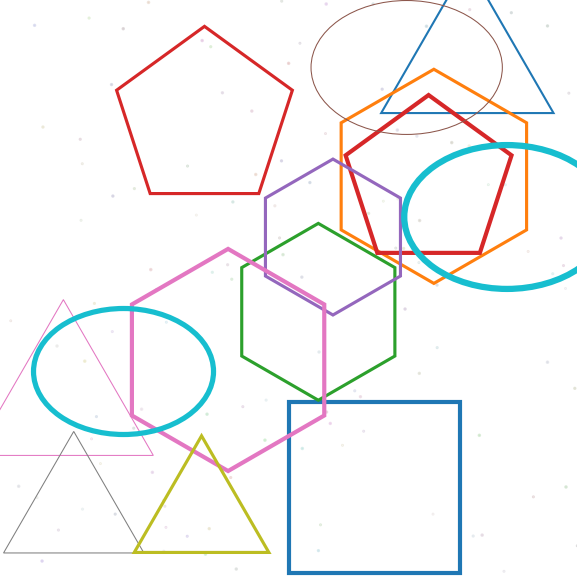[{"shape": "triangle", "thickness": 1, "radius": 0.86, "center": [0.809, 0.89]}, {"shape": "square", "thickness": 2, "radius": 0.74, "center": [0.648, 0.156]}, {"shape": "hexagon", "thickness": 1.5, "radius": 0.93, "center": [0.751, 0.694]}, {"shape": "hexagon", "thickness": 1.5, "radius": 0.77, "center": [0.551, 0.459]}, {"shape": "pentagon", "thickness": 2, "radius": 0.76, "center": [0.742, 0.683]}, {"shape": "pentagon", "thickness": 1.5, "radius": 0.8, "center": [0.354, 0.793]}, {"shape": "hexagon", "thickness": 1.5, "radius": 0.67, "center": [0.577, 0.589]}, {"shape": "oval", "thickness": 0.5, "radius": 0.83, "center": [0.704, 0.882]}, {"shape": "triangle", "thickness": 0.5, "radius": 0.9, "center": [0.11, 0.3]}, {"shape": "hexagon", "thickness": 2, "radius": 0.96, "center": [0.395, 0.376]}, {"shape": "triangle", "thickness": 0.5, "radius": 0.7, "center": [0.128, 0.112]}, {"shape": "triangle", "thickness": 1.5, "radius": 0.67, "center": [0.349, 0.11]}, {"shape": "oval", "thickness": 2.5, "radius": 0.78, "center": [0.214, 0.356]}, {"shape": "oval", "thickness": 3, "radius": 0.89, "center": [0.878, 0.623]}]